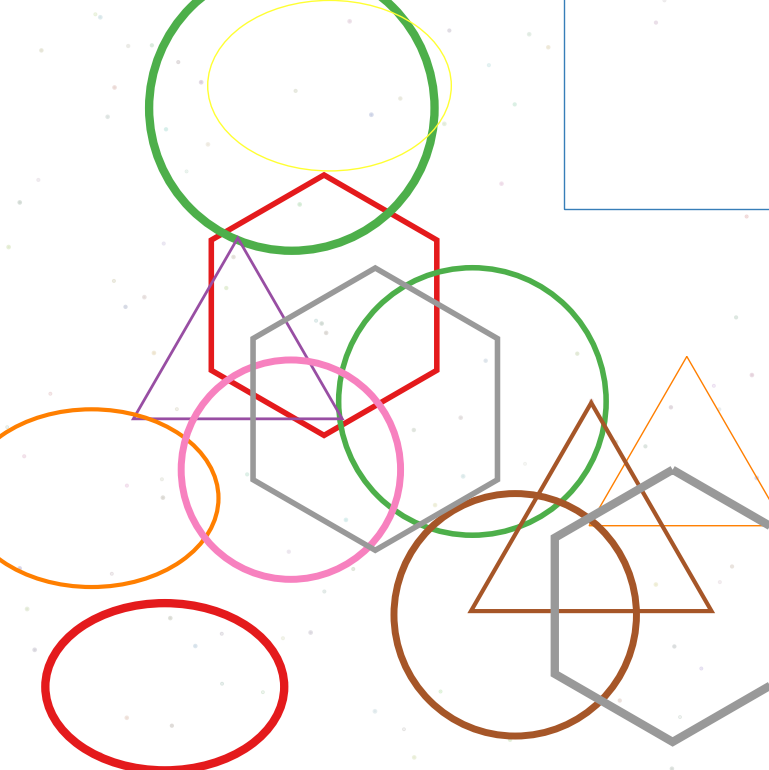[{"shape": "oval", "thickness": 3, "radius": 0.78, "center": [0.214, 0.108]}, {"shape": "hexagon", "thickness": 2, "radius": 0.85, "center": [0.421, 0.604]}, {"shape": "square", "thickness": 0.5, "radius": 0.75, "center": [0.882, 0.878]}, {"shape": "circle", "thickness": 2, "radius": 0.87, "center": [0.613, 0.479]}, {"shape": "circle", "thickness": 3, "radius": 0.93, "center": [0.379, 0.86]}, {"shape": "triangle", "thickness": 1, "radius": 0.78, "center": [0.309, 0.534]}, {"shape": "triangle", "thickness": 0.5, "radius": 0.73, "center": [0.892, 0.391]}, {"shape": "oval", "thickness": 1.5, "radius": 0.82, "center": [0.119, 0.353]}, {"shape": "oval", "thickness": 0.5, "radius": 0.79, "center": [0.428, 0.889]}, {"shape": "triangle", "thickness": 1.5, "radius": 0.9, "center": [0.768, 0.297]}, {"shape": "circle", "thickness": 2.5, "radius": 0.79, "center": [0.669, 0.202]}, {"shape": "circle", "thickness": 2.5, "radius": 0.71, "center": [0.378, 0.39]}, {"shape": "hexagon", "thickness": 3, "radius": 0.88, "center": [0.874, 0.213]}, {"shape": "hexagon", "thickness": 2, "radius": 0.92, "center": [0.487, 0.469]}]